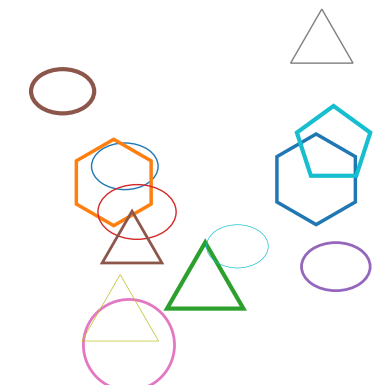[{"shape": "oval", "thickness": 1, "radius": 0.43, "center": [0.324, 0.568]}, {"shape": "hexagon", "thickness": 2.5, "radius": 0.59, "center": [0.821, 0.534]}, {"shape": "hexagon", "thickness": 2.5, "radius": 0.56, "center": [0.295, 0.526]}, {"shape": "triangle", "thickness": 3, "radius": 0.57, "center": [0.533, 0.256]}, {"shape": "oval", "thickness": 1, "radius": 0.51, "center": [0.356, 0.449]}, {"shape": "oval", "thickness": 2, "radius": 0.45, "center": [0.872, 0.307]}, {"shape": "triangle", "thickness": 2, "radius": 0.45, "center": [0.343, 0.362]}, {"shape": "oval", "thickness": 3, "radius": 0.41, "center": [0.163, 0.763]}, {"shape": "circle", "thickness": 2, "radius": 0.59, "center": [0.335, 0.104]}, {"shape": "triangle", "thickness": 1, "radius": 0.47, "center": [0.836, 0.883]}, {"shape": "triangle", "thickness": 0.5, "radius": 0.58, "center": [0.312, 0.172]}, {"shape": "oval", "thickness": 0.5, "radius": 0.4, "center": [0.617, 0.36]}, {"shape": "pentagon", "thickness": 3, "radius": 0.5, "center": [0.866, 0.625]}]